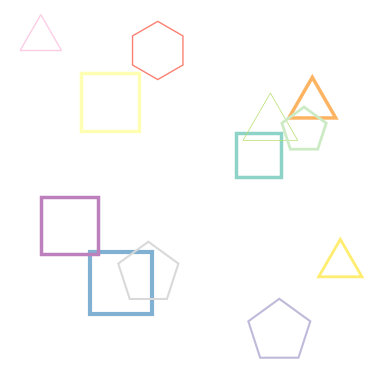[{"shape": "square", "thickness": 2.5, "radius": 0.29, "center": [0.672, 0.598]}, {"shape": "square", "thickness": 2.5, "radius": 0.38, "center": [0.286, 0.735]}, {"shape": "pentagon", "thickness": 1.5, "radius": 0.42, "center": [0.725, 0.139]}, {"shape": "hexagon", "thickness": 1, "radius": 0.38, "center": [0.41, 0.869]}, {"shape": "square", "thickness": 3, "radius": 0.4, "center": [0.315, 0.264]}, {"shape": "triangle", "thickness": 2.5, "radius": 0.35, "center": [0.811, 0.729]}, {"shape": "triangle", "thickness": 0.5, "radius": 0.41, "center": [0.702, 0.676]}, {"shape": "triangle", "thickness": 1, "radius": 0.31, "center": [0.106, 0.9]}, {"shape": "pentagon", "thickness": 1.5, "radius": 0.41, "center": [0.385, 0.29]}, {"shape": "square", "thickness": 2.5, "radius": 0.37, "center": [0.181, 0.415]}, {"shape": "pentagon", "thickness": 2, "radius": 0.3, "center": [0.79, 0.661]}, {"shape": "triangle", "thickness": 2, "radius": 0.32, "center": [0.884, 0.313]}]